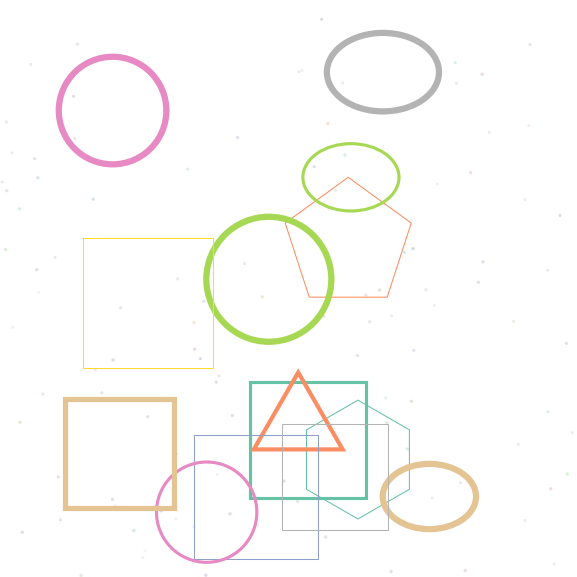[{"shape": "square", "thickness": 1.5, "radius": 0.5, "center": [0.533, 0.238]}, {"shape": "hexagon", "thickness": 0.5, "radius": 0.51, "center": [0.62, 0.203]}, {"shape": "pentagon", "thickness": 0.5, "radius": 0.57, "center": [0.603, 0.577]}, {"shape": "triangle", "thickness": 2, "radius": 0.44, "center": [0.516, 0.265]}, {"shape": "square", "thickness": 0.5, "radius": 0.54, "center": [0.443, 0.139]}, {"shape": "circle", "thickness": 3, "radius": 0.47, "center": [0.195, 0.808]}, {"shape": "circle", "thickness": 1.5, "radius": 0.43, "center": [0.358, 0.112]}, {"shape": "oval", "thickness": 1.5, "radius": 0.42, "center": [0.608, 0.692]}, {"shape": "circle", "thickness": 3, "radius": 0.54, "center": [0.466, 0.516]}, {"shape": "square", "thickness": 0.5, "radius": 0.56, "center": [0.257, 0.474]}, {"shape": "oval", "thickness": 3, "radius": 0.4, "center": [0.744, 0.139]}, {"shape": "square", "thickness": 2.5, "radius": 0.47, "center": [0.207, 0.214]}, {"shape": "square", "thickness": 0.5, "radius": 0.46, "center": [0.58, 0.173]}, {"shape": "oval", "thickness": 3, "radius": 0.49, "center": [0.663, 0.874]}]